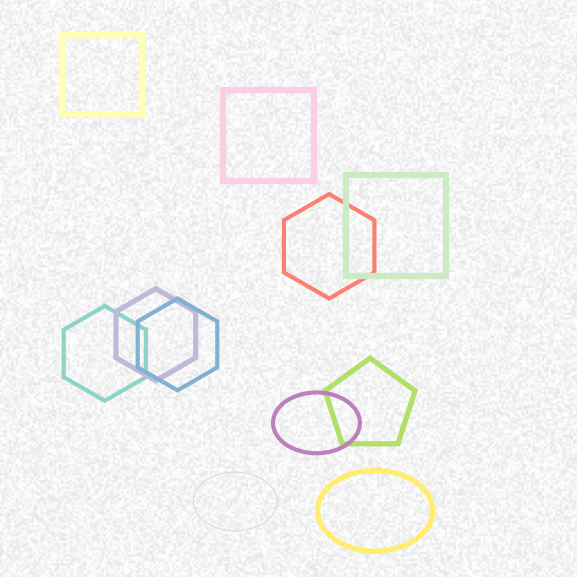[{"shape": "hexagon", "thickness": 2, "radius": 0.41, "center": [0.181, 0.387]}, {"shape": "square", "thickness": 3, "radius": 0.34, "center": [0.176, 0.87]}, {"shape": "hexagon", "thickness": 2.5, "radius": 0.4, "center": [0.27, 0.42]}, {"shape": "hexagon", "thickness": 2, "radius": 0.45, "center": [0.57, 0.573]}, {"shape": "hexagon", "thickness": 2, "radius": 0.4, "center": [0.307, 0.403]}, {"shape": "pentagon", "thickness": 2.5, "radius": 0.41, "center": [0.641, 0.297]}, {"shape": "square", "thickness": 3, "radius": 0.39, "center": [0.465, 0.765]}, {"shape": "oval", "thickness": 0.5, "radius": 0.36, "center": [0.407, 0.131]}, {"shape": "oval", "thickness": 2, "radius": 0.38, "center": [0.548, 0.267]}, {"shape": "square", "thickness": 3, "radius": 0.43, "center": [0.685, 0.608]}, {"shape": "oval", "thickness": 2.5, "radius": 0.5, "center": [0.65, 0.115]}]